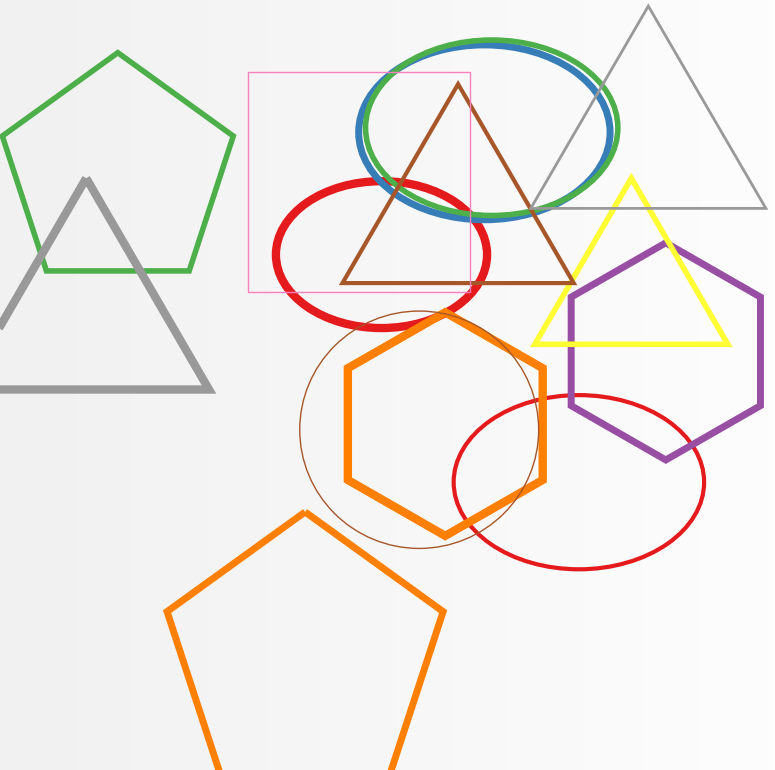[{"shape": "oval", "thickness": 3, "radius": 0.68, "center": [0.492, 0.669]}, {"shape": "oval", "thickness": 1.5, "radius": 0.81, "center": [0.747, 0.374]}, {"shape": "oval", "thickness": 2.5, "radius": 0.81, "center": [0.625, 0.828]}, {"shape": "pentagon", "thickness": 2, "radius": 0.78, "center": [0.152, 0.775]}, {"shape": "oval", "thickness": 2, "radius": 0.81, "center": [0.634, 0.834]}, {"shape": "hexagon", "thickness": 2.5, "radius": 0.71, "center": [0.859, 0.544]}, {"shape": "hexagon", "thickness": 3, "radius": 0.73, "center": [0.575, 0.449]}, {"shape": "pentagon", "thickness": 2.5, "radius": 0.94, "center": [0.394, 0.148]}, {"shape": "triangle", "thickness": 2, "radius": 0.72, "center": [0.815, 0.625]}, {"shape": "triangle", "thickness": 1.5, "radius": 0.86, "center": [0.591, 0.718]}, {"shape": "circle", "thickness": 0.5, "radius": 0.77, "center": [0.541, 0.442]}, {"shape": "square", "thickness": 0.5, "radius": 0.72, "center": [0.464, 0.764]}, {"shape": "triangle", "thickness": 1, "radius": 0.88, "center": [0.837, 0.817]}, {"shape": "triangle", "thickness": 3, "radius": 0.91, "center": [0.111, 0.586]}]